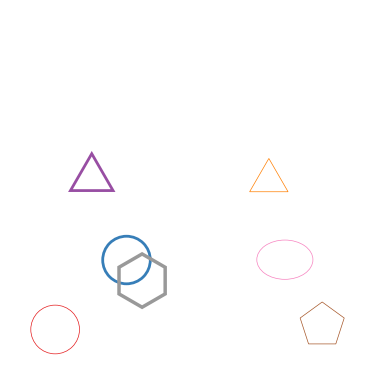[{"shape": "circle", "thickness": 0.5, "radius": 0.32, "center": [0.143, 0.144]}, {"shape": "circle", "thickness": 2, "radius": 0.31, "center": [0.329, 0.325]}, {"shape": "triangle", "thickness": 2, "radius": 0.32, "center": [0.238, 0.537]}, {"shape": "triangle", "thickness": 0.5, "radius": 0.29, "center": [0.698, 0.531]}, {"shape": "pentagon", "thickness": 0.5, "radius": 0.3, "center": [0.837, 0.155]}, {"shape": "oval", "thickness": 0.5, "radius": 0.36, "center": [0.74, 0.325]}, {"shape": "hexagon", "thickness": 2.5, "radius": 0.35, "center": [0.369, 0.271]}]